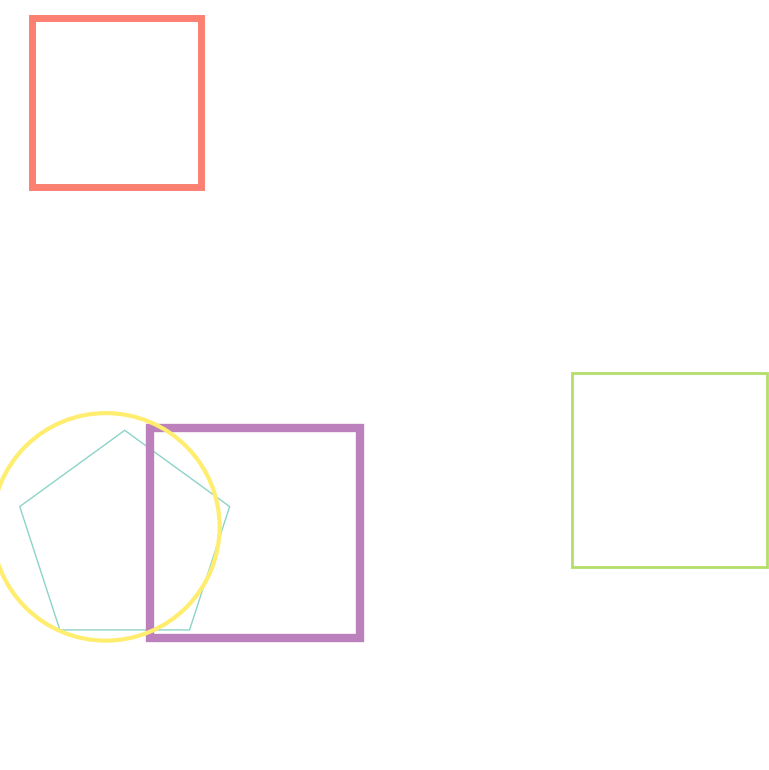[{"shape": "pentagon", "thickness": 0.5, "radius": 0.72, "center": [0.162, 0.298]}, {"shape": "square", "thickness": 2.5, "radius": 0.55, "center": [0.152, 0.867]}, {"shape": "square", "thickness": 1, "radius": 0.63, "center": [0.87, 0.39]}, {"shape": "square", "thickness": 3, "radius": 0.68, "center": [0.331, 0.308]}, {"shape": "circle", "thickness": 1.5, "radius": 0.74, "center": [0.137, 0.316]}]